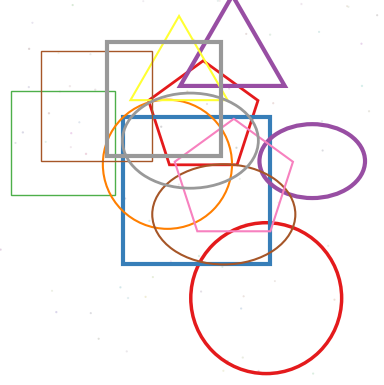[{"shape": "pentagon", "thickness": 2, "radius": 0.75, "center": [0.528, 0.693]}, {"shape": "circle", "thickness": 2.5, "radius": 0.98, "center": [0.691, 0.226]}, {"shape": "square", "thickness": 3, "radius": 0.95, "center": [0.51, 0.505]}, {"shape": "square", "thickness": 1, "radius": 0.68, "center": [0.164, 0.628]}, {"shape": "triangle", "thickness": 3, "radius": 0.78, "center": [0.604, 0.855]}, {"shape": "oval", "thickness": 3, "radius": 0.69, "center": [0.811, 0.582]}, {"shape": "circle", "thickness": 1.5, "radius": 0.84, "center": [0.435, 0.573]}, {"shape": "triangle", "thickness": 1.5, "radius": 0.73, "center": [0.465, 0.813]}, {"shape": "oval", "thickness": 1.5, "radius": 0.93, "center": [0.581, 0.443]}, {"shape": "square", "thickness": 1, "radius": 0.72, "center": [0.251, 0.725]}, {"shape": "pentagon", "thickness": 1.5, "radius": 0.81, "center": [0.607, 0.53]}, {"shape": "square", "thickness": 3, "radius": 0.74, "center": [0.426, 0.743]}, {"shape": "oval", "thickness": 2, "radius": 0.88, "center": [0.495, 0.635]}]